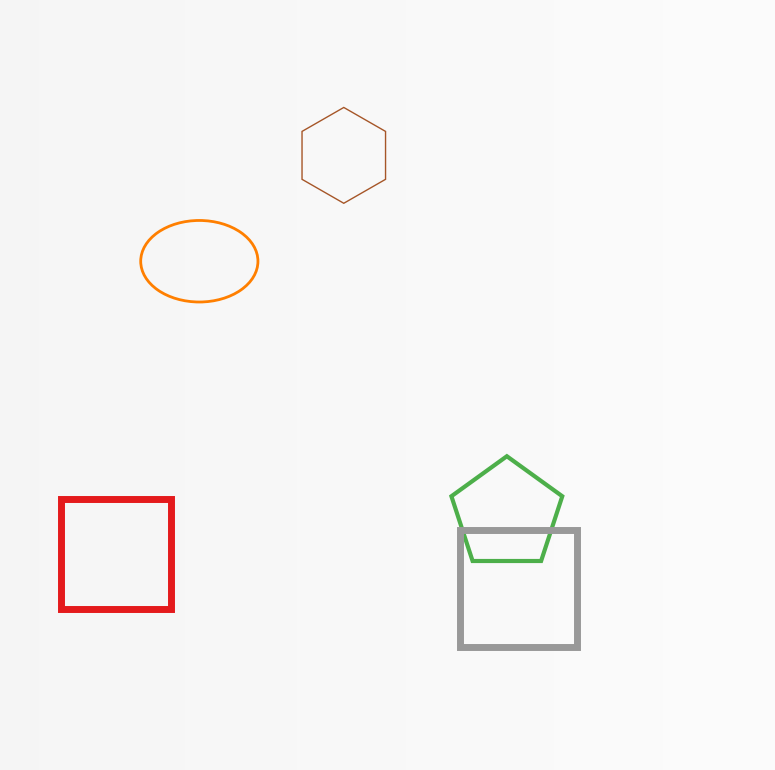[{"shape": "square", "thickness": 2.5, "radius": 0.36, "center": [0.15, 0.28]}, {"shape": "pentagon", "thickness": 1.5, "radius": 0.38, "center": [0.654, 0.332]}, {"shape": "oval", "thickness": 1, "radius": 0.38, "center": [0.257, 0.661]}, {"shape": "hexagon", "thickness": 0.5, "radius": 0.31, "center": [0.444, 0.798]}, {"shape": "square", "thickness": 2.5, "radius": 0.38, "center": [0.669, 0.236]}]